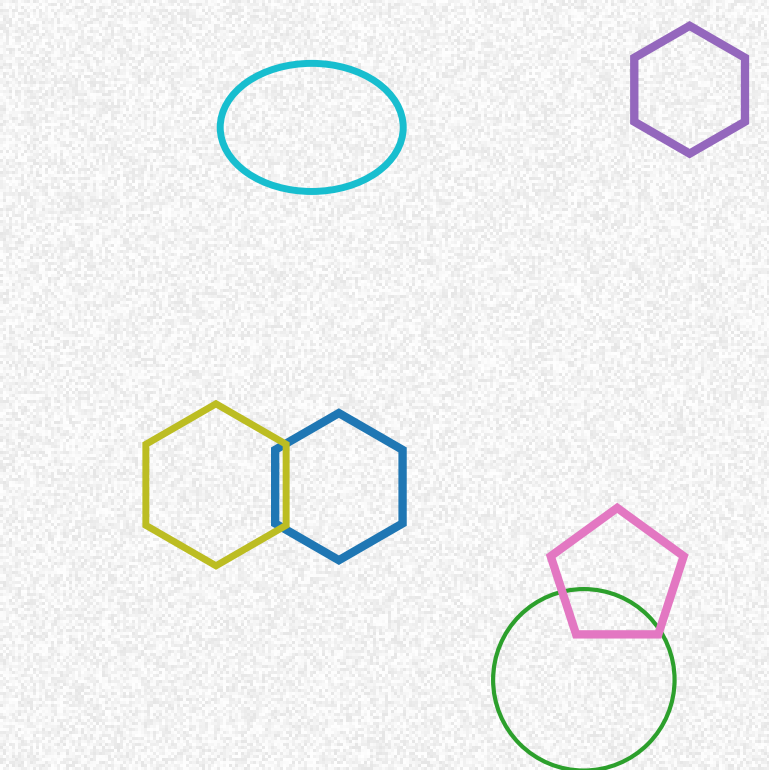[{"shape": "hexagon", "thickness": 3, "radius": 0.48, "center": [0.44, 0.368]}, {"shape": "circle", "thickness": 1.5, "radius": 0.59, "center": [0.758, 0.117]}, {"shape": "hexagon", "thickness": 3, "radius": 0.42, "center": [0.896, 0.883]}, {"shape": "pentagon", "thickness": 3, "radius": 0.45, "center": [0.802, 0.25]}, {"shape": "hexagon", "thickness": 2.5, "radius": 0.53, "center": [0.281, 0.37]}, {"shape": "oval", "thickness": 2.5, "radius": 0.59, "center": [0.405, 0.835]}]